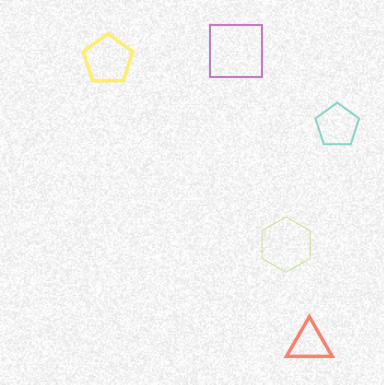[{"shape": "pentagon", "thickness": 1.5, "radius": 0.3, "center": [0.876, 0.674]}, {"shape": "triangle", "thickness": 2.5, "radius": 0.34, "center": [0.803, 0.109]}, {"shape": "hexagon", "thickness": 0.5, "radius": 0.36, "center": [0.743, 0.365]}, {"shape": "square", "thickness": 1.5, "radius": 0.34, "center": [0.613, 0.867]}, {"shape": "pentagon", "thickness": 2.5, "radius": 0.34, "center": [0.281, 0.845]}]